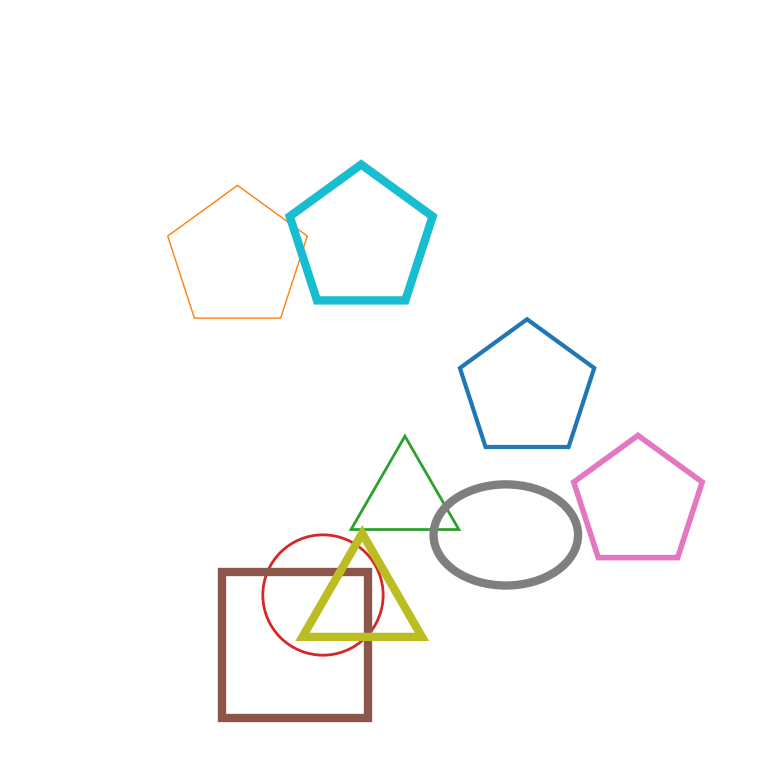[{"shape": "pentagon", "thickness": 1.5, "radius": 0.46, "center": [0.685, 0.494]}, {"shape": "pentagon", "thickness": 0.5, "radius": 0.48, "center": [0.308, 0.664]}, {"shape": "triangle", "thickness": 1, "radius": 0.4, "center": [0.526, 0.353]}, {"shape": "circle", "thickness": 1, "radius": 0.39, "center": [0.419, 0.227]}, {"shape": "square", "thickness": 3, "radius": 0.47, "center": [0.383, 0.162]}, {"shape": "pentagon", "thickness": 2, "radius": 0.44, "center": [0.829, 0.347]}, {"shape": "oval", "thickness": 3, "radius": 0.47, "center": [0.657, 0.305]}, {"shape": "triangle", "thickness": 3, "radius": 0.45, "center": [0.47, 0.218]}, {"shape": "pentagon", "thickness": 3, "radius": 0.49, "center": [0.469, 0.689]}]